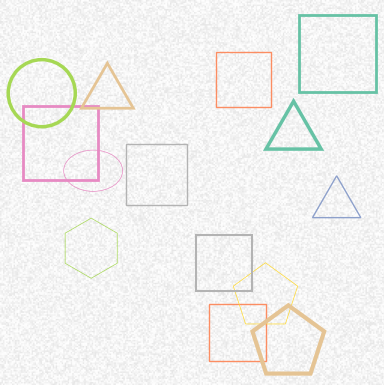[{"shape": "triangle", "thickness": 2.5, "radius": 0.41, "center": [0.763, 0.654]}, {"shape": "square", "thickness": 2, "radius": 0.5, "center": [0.876, 0.861]}, {"shape": "square", "thickness": 1, "radius": 0.36, "center": [0.633, 0.794]}, {"shape": "square", "thickness": 1, "radius": 0.37, "center": [0.617, 0.135]}, {"shape": "triangle", "thickness": 1, "radius": 0.36, "center": [0.874, 0.471]}, {"shape": "square", "thickness": 2, "radius": 0.48, "center": [0.158, 0.628]}, {"shape": "oval", "thickness": 0.5, "radius": 0.38, "center": [0.242, 0.557]}, {"shape": "hexagon", "thickness": 0.5, "radius": 0.39, "center": [0.237, 0.355]}, {"shape": "circle", "thickness": 2.5, "radius": 0.44, "center": [0.108, 0.758]}, {"shape": "pentagon", "thickness": 0.5, "radius": 0.44, "center": [0.69, 0.23]}, {"shape": "triangle", "thickness": 2, "radius": 0.39, "center": [0.279, 0.758]}, {"shape": "pentagon", "thickness": 3, "radius": 0.49, "center": [0.749, 0.109]}, {"shape": "square", "thickness": 1, "radius": 0.4, "center": [0.406, 0.547]}, {"shape": "square", "thickness": 1.5, "radius": 0.36, "center": [0.582, 0.316]}]